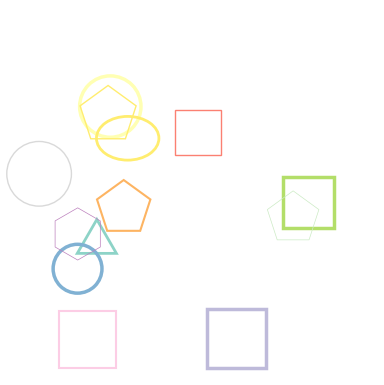[{"shape": "triangle", "thickness": 2, "radius": 0.29, "center": [0.252, 0.371]}, {"shape": "circle", "thickness": 2.5, "radius": 0.4, "center": [0.287, 0.723]}, {"shape": "square", "thickness": 2.5, "radius": 0.38, "center": [0.615, 0.121]}, {"shape": "square", "thickness": 1, "radius": 0.29, "center": [0.514, 0.656]}, {"shape": "circle", "thickness": 2.5, "radius": 0.32, "center": [0.201, 0.302]}, {"shape": "pentagon", "thickness": 1.5, "radius": 0.36, "center": [0.321, 0.459]}, {"shape": "square", "thickness": 2.5, "radius": 0.33, "center": [0.801, 0.474]}, {"shape": "square", "thickness": 1.5, "radius": 0.37, "center": [0.228, 0.119]}, {"shape": "circle", "thickness": 1, "radius": 0.42, "center": [0.102, 0.549]}, {"shape": "hexagon", "thickness": 0.5, "radius": 0.34, "center": [0.202, 0.392]}, {"shape": "pentagon", "thickness": 0.5, "radius": 0.35, "center": [0.761, 0.434]}, {"shape": "pentagon", "thickness": 1, "radius": 0.38, "center": [0.281, 0.701]}, {"shape": "oval", "thickness": 2, "radius": 0.41, "center": [0.332, 0.641]}]